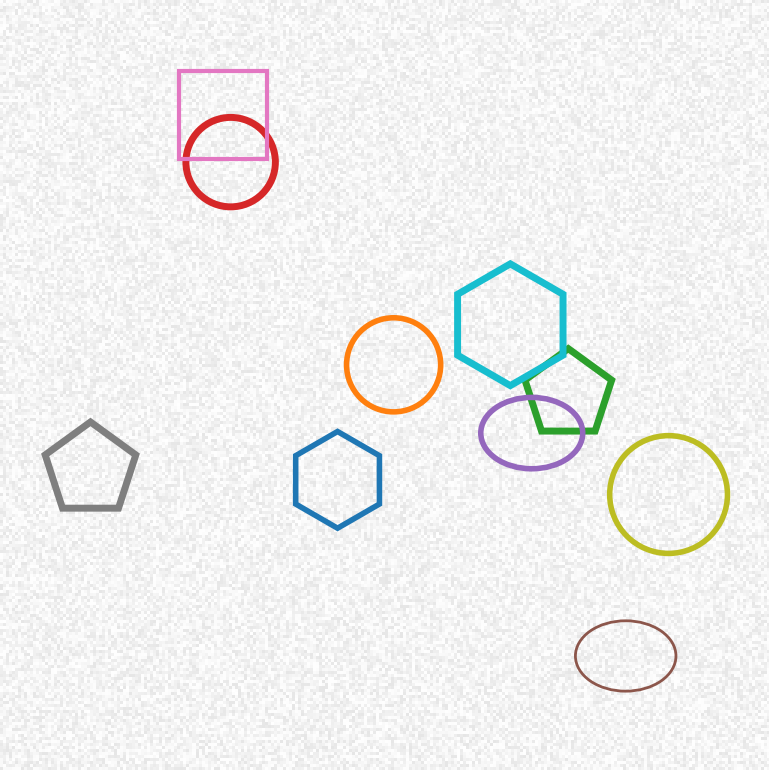[{"shape": "hexagon", "thickness": 2, "radius": 0.31, "center": [0.438, 0.377]}, {"shape": "circle", "thickness": 2, "radius": 0.31, "center": [0.511, 0.526]}, {"shape": "pentagon", "thickness": 2.5, "radius": 0.3, "center": [0.738, 0.488]}, {"shape": "circle", "thickness": 2.5, "radius": 0.29, "center": [0.3, 0.789]}, {"shape": "oval", "thickness": 2, "radius": 0.33, "center": [0.691, 0.438]}, {"shape": "oval", "thickness": 1, "radius": 0.33, "center": [0.813, 0.148]}, {"shape": "square", "thickness": 1.5, "radius": 0.29, "center": [0.29, 0.851]}, {"shape": "pentagon", "thickness": 2.5, "radius": 0.31, "center": [0.118, 0.39]}, {"shape": "circle", "thickness": 2, "radius": 0.38, "center": [0.868, 0.358]}, {"shape": "hexagon", "thickness": 2.5, "radius": 0.4, "center": [0.663, 0.578]}]